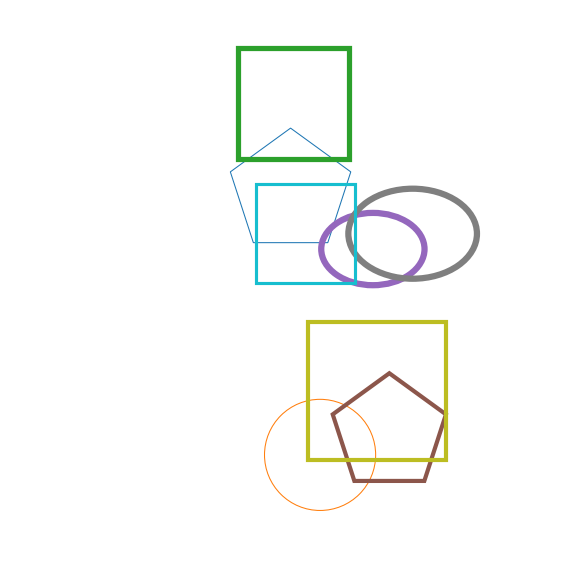[{"shape": "pentagon", "thickness": 0.5, "radius": 0.55, "center": [0.503, 0.668]}, {"shape": "circle", "thickness": 0.5, "radius": 0.48, "center": [0.554, 0.211]}, {"shape": "square", "thickness": 2.5, "radius": 0.48, "center": [0.508, 0.82]}, {"shape": "oval", "thickness": 3, "radius": 0.45, "center": [0.646, 0.568]}, {"shape": "pentagon", "thickness": 2, "radius": 0.52, "center": [0.674, 0.25]}, {"shape": "oval", "thickness": 3, "radius": 0.56, "center": [0.715, 0.594]}, {"shape": "square", "thickness": 2, "radius": 0.6, "center": [0.652, 0.322]}, {"shape": "square", "thickness": 1.5, "radius": 0.43, "center": [0.529, 0.595]}]